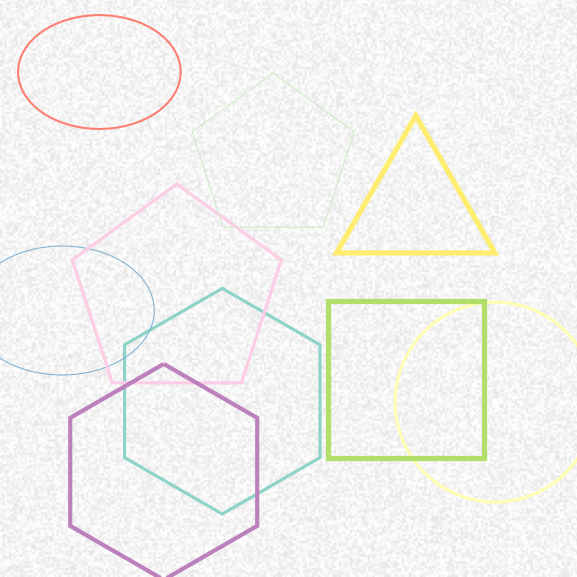[{"shape": "hexagon", "thickness": 1.5, "radius": 0.98, "center": [0.385, 0.304]}, {"shape": "circle", "thickness": 1.5, "radius": 0.87, "center": [0.857, 0.303]}, {"shape": "oval", "thickness": 1, "radius": 0.7, "center": [0.172, 0.874]}, {"shape": "oval", "thickness": 0.5, "radius": 0.8, "center": [0.108, 0.461]}, {"shape": "square", "thickness": 2.5, "radius": 0.68, "center": [0.703, 0.343]}, {"shape": "pentagon", "thickness": 1.5, "radius": 0.95, "center": [0.306, 0.49]}, {"shape": "hexagon", "thickness": 2, "radius": 0.93, "center": [0.283, 0.182]}, {"shape": "pentagon", "thickness": 0.5, "radius": 0.74, "center": [0.473, 0.725]}, {"shape": "triangle", "thickness": 2.5, "radius": 0.79, "center": [0.72, 0.64]}]